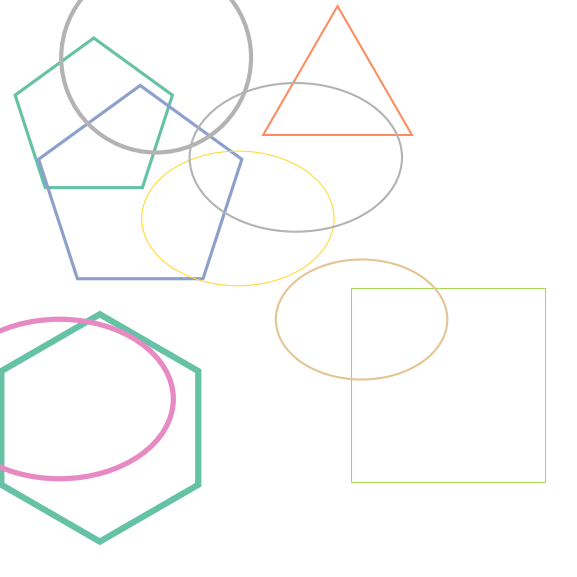[{"shape": "hexagon", "thickness": 3, "radius": 0.98, "center": [0.173, 0.258]}, {"shape": "pentagon", "thickness": 1.5, "radius": 0.72, "center": [0.162, 0.79]}, {"shape": "triangle", "thickness": 1, "radius": 0.74, "center": [0.584, 0.84]}, {"shape": "pentagon", "thickness": 1.5, "radius": 0.92, "center": [0.243, 0.666]}, {"shape": "oval", "thickness": 2.5, "radius": 0.99, "center": [0.103, 0.308]}, {"shape": "square", "thickness": 0.5, "radius": 0.84, "center": [0.775, 0.332]}, {"shape": "oval", "thickness": 0.5, "radius": 0.83, "center": [0.412, 0.621]}, {"shape": "oval", "thickness": 1, "radius": 0.74, "center": [0.626, 0.446]}, {"shape": "oval", "thickness": 1, "radius": 0.92, "center": [0.512, 0.727]}, {"shape": "circle", "thickness": 2, "radius": 0.82, "center": [0.27, 0.899]}]